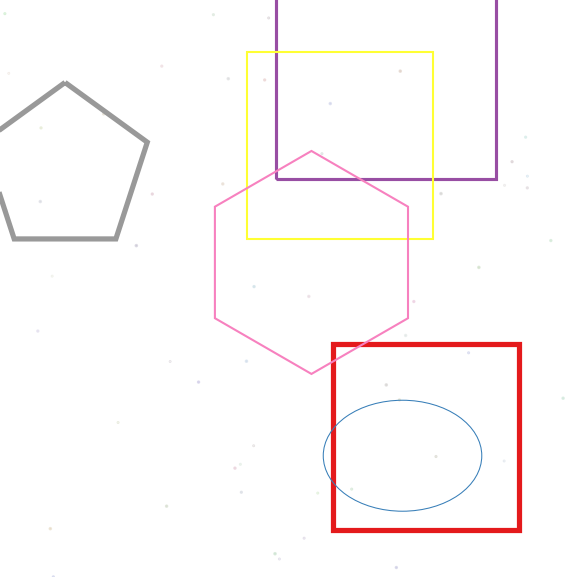[{"shape": "square", "thickness": 2.5, "radius": 0.8, "center": [0.737, 0.243]}, {"shape": "oval", "thickness": 0.5, "radius": 0.69, "center": [0.697, 0.21]}, {"shape": "square", "thickness": 1.5, "radius": 0.95, "center": [0.669, 0.879]}, {"shape": "square", "thickness": 1, "radius": 0.81, "center": [0.589, 0.747]}, {"shape": "hexagon", "thickness": 1, "radius": 0.97, "center": [0.539, 0.545]}, {"shape": "pentagon", "thickness": 2.5, "radius": 0.75, "center": [0.113, 0.707]}]